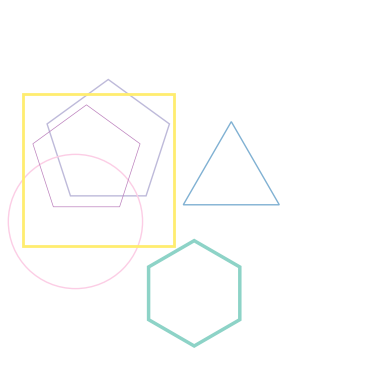[{"shape": "hexagon", "thickness": 2.5, "radius": 0.68, "center": [0.504, 0.238]}, {"shape": "pentagon", "thickness": 1, "radius": 0.84, "center": [0.281, 0.626]}, {"shape": "triangle", "thickness": 1, "radius": 0.72, "center": [0.601, 0.54]}, {"shape": "circle", "thickness": 1, "radius": 0.87, "center": [0.196, 0.425]}, {"shape": "pentagon", "thickness": 0.5, "radius": 0.73, "center": [0.225, 0.581]}, {"shape": "square", "thickness": 2, "radius": 0.99, "center": [0.256, 0.558]}]